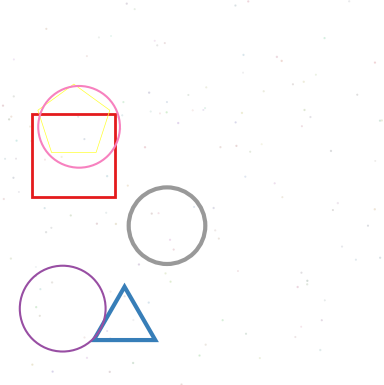[{"shape": "square", "thickness": 2, "radius": 0.54, "center": [0.191, 0.597]}, {"shape": "triangle", "thickness": 3, "radius": 0.46, "center": [0.323, 0.163]}, {"shape": "circle", "thickness": 1.5, "radius": 0.56, "center": [0.163, 0.198]}, {"shape": "pentagon", "thickness": 0.5, "radius": 0.49, "center": [0.192, 0.683]}, {"shape": "circle", "thickness": 1.5, "radius": 0.53, "center": [0.205, 0.671]}, {"shape": "circle", "thickness": 3, "radius": 0.5, "center": [0.434, 0.414]}]